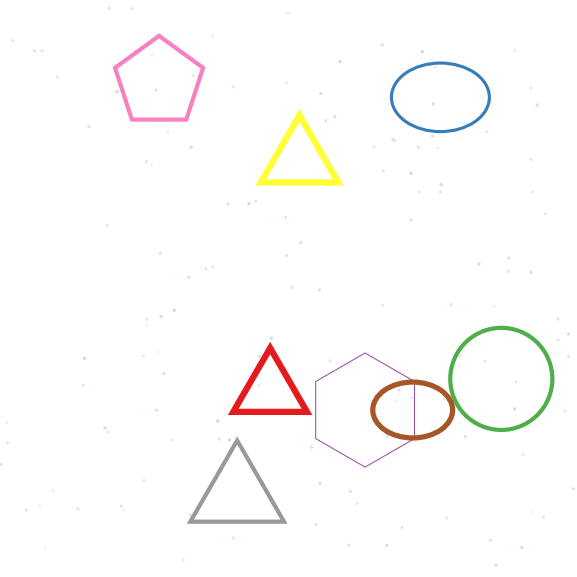[{"shape": "triangle", "thickness": 3, "radius": 0.37, "center": [0.468, 0.323]}, {"shape": "oval", "thickness": 1.5, "radius": 0.42, "center": [0.763, 0.831]}, {"shape": "circle", "thickness": 2, "radius": 0.44, "center": [0.868, 0.343]}, {"shape": "hexagon", "thickness": 0.5, "radius": 0.49, "center": [0.632, 0.289]}, {"shape": "triangle", "thickness": 3, "radius": 0.39, "center": [0.519, 0.722]}, {"shape": "oval", "thickness": 2.5, "radius": 0.35, "center": [0.715, 0.289]}, {"shape": "pentagon", "thickness": 2, "radius": 0.4, "center": [0.275, 0.857]}, {"shape": "triangle", "thickness": 2, "radius": 0.47, "center": [0.411, 0.143]}]